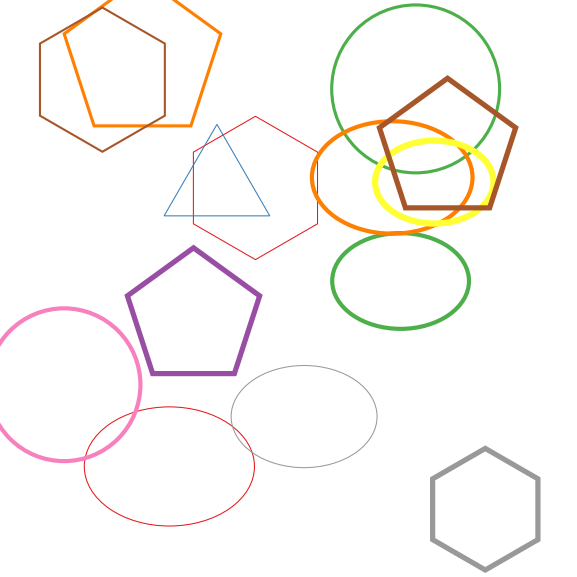[{"shape": "hexagon", "thickness": 0.5, "radius": 0.62, "center": [0.442, 0.674]}, {"shape": "oval", "thickness": 0.5, "radius": 0.74, "center": [0.293, 0.191]}, {"shape": "triangle", "thickness": 0.5, "radius": 0.53, "center": [0.376, 0.678]}, {"shape": "circle", "thickness": 1.5, "radius": 0.73, "center": [0.72, 0.845]}, {"shape": "oval", "thickness": 2, "radius": 0.59, "center": [0.694, 0.513]}, {"shape": "pentagon", "thickness": 2.5, "radius": 0.6, "center": [0.335, 0.45]}, {"shape": "pentagon", "thickness": 1.5, "radius": 0.71, "center": [0.247, 0.897]}, {"shape": "oval", "thickness": 2, "radius": 0.7, "center": [0.679, 0.692]}, {"shape": "oval", "thickness": 3, "radius": 0.51, "center": [0.752, 0.684]}, {"shape": "hexagon", "thickness": 1, "radius": 0.62, "center": [0.177, 0.861]}, {"shape": "pentagon", "thickness": 2.5, "radius": 0.62, "center": [0.775, 0.74]}, {"shape": "circle", "thickness": 2, "radius": 0.66, "center": [0.111, 0.333]}, {"shape": "oval", "thickness": 0.5, "radius": 0.63, "center": [0.527, 0.278]}, {"shape": "hexagon", "thickness": 2.5, "radius": 0.53, "center": [0.84, 0.117]}]